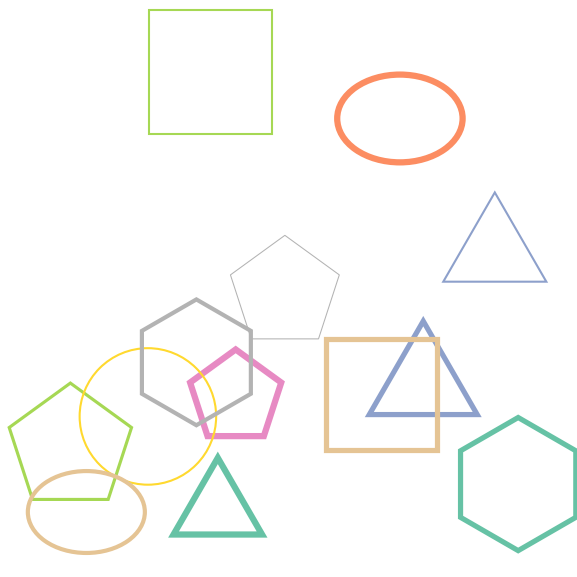[{"shape": "triangle", "thickness": 3, "radius": 0.44, "center": [0.377, 0.118]}, {"shape": "hexagon", "thickness": 2.5, "radius": 0.58, "center": [0.897, 0.161]}, {"shape": "oval", "thickness": 3, "radius": 0.54, "center": [0.692, 0.794]}, {"shape": "triangle", "thickness": 1, "radius": 0.52, "center": [0.857, 0.563]}, {"shape": "triangle", "thickness": 2.5, "radius": 0.54, "center": [0.733, 0.335]}, {"shape": "pentagon", "thickness": 3, "radius": 0.41, "center": [0.408, 0.311]}, {"shape": "pentagon", "thickness": 1.5, "radius": 0.56, "center": [0.122, 0.224]}, {"shape": "square", "thickness": 1, "radius": 0.53, "center": [0.364, 0.874]}, {"shape": "circle", "thickness": 1, "radius": 0.59, "center": [0.256, 0.278]}, {"shape": "square", "thickness": 2.5, "radius": 0.48, "center": [0.66, 0.315]}, {"shape": "oval", "thickness": 2, "radius": 0.51, "center": [0.15, 0.113]}, {"shape": "pentagon", "thickness": 0.5, "radius": 0.5, "center": [0.493, 0.493]}, {"shape": "hexagon", "thickness": 2, "radius": 0.54, "center": [0.34, 0.372]}]